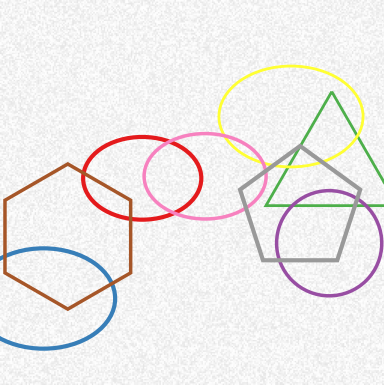[{"shape": "oval", "thickness": 3, "radius": 0.77, "center": [0.369, 0.537]}, {"shape": "oval", "thickness": 3, "radius": 0.93, "center": [0.113, 0.225]}, {"shape": "triangle", "thickness": 2, "radius": 0.99, "center": [0.862, 0.565]}, {"shape": "circle", "thickness": 2.5, "radius": 0.68, "center": [0.855, 0.368]}, {"shape": "oval", "thickness": 2, "radius": 0.94, "center": [0.756, 0.697]}, {"shape": "hexagon", "thickness": 2.5, "radius": 0.94, "center": [0.176, 0.386]}, {"shape": "oval", "thickness": 2.5, "radius": 0.79, "center": [0.533, 0.542]}, {"shape": "pentagon", "thickness": 3, "radius": 0.82, "center": [0.78, 0.457]}]